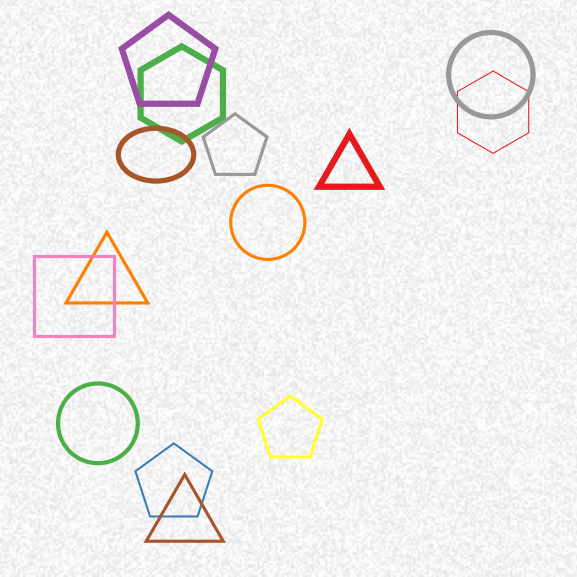[{"shape": "hexagon", "thickness": 0.5, "radius": 0.36, "center": [0.854, 0.805]}, {"shape": "triangle", "thickness": 3, "radius": 0.3, "center": [0.605, 0.706]}, {"shape": "pentagon", "thickness": 1, "radius": 0.35, "center": [0.301, 0.161]}, {"shape": "hexagon", "thickness": 3, "radius": 0.41, "center": [0.315, 0.836]}, {"shape": "circle", "thickness": 2, "radius": 0.35, "center": [0.17, 0.266]}, {"shape": "pentagon", "thickness": 3, "radius": 0.43, "center": [0.292, 0.888]}, {"shape": "circle", "thickness": 1.5, "radius": 0.32, "center": [0.464, 0.614]}, {"shape": "triangle", "thickness": 1.5, "radius": 0.41, "center": [0.185, 0.515]}, {"shape": "pentagon", "thickness": 1.5, "radius": 0.29, "center": [0.503, 0.255]}, {"shape": "oval", "thickness": 2.5, "radius": 0.33, "center": [0.27, 0.731]}, {"shape": "triangle", "thickness": 1.5, "radius": 0.39, "center": [0.32, 0.1]}, {"shape": "square", "thickness": 1.5, "radius": 0.35, "center": [0.128, 0.486]}, {"shape": "circle", "thickness": 2.5, "radius": 0.37, "center": [0.85, 0.87]}, {"shape": "pentagon", "thickness": 1.5, "radius": 0.29, "center": [0.407, 0.744]}]